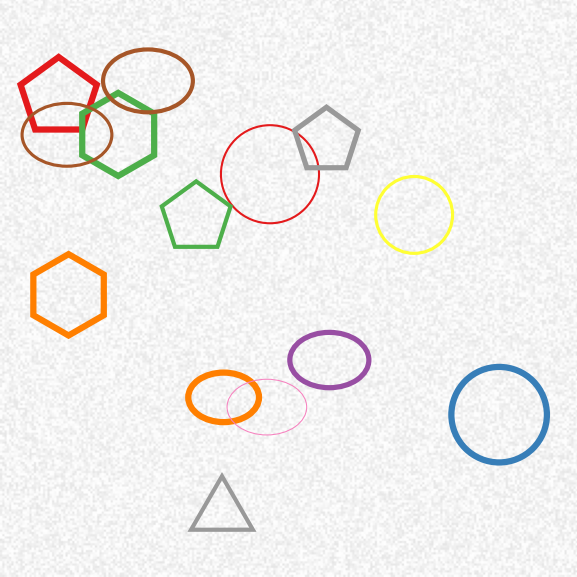[{"shape": "pentagon", "thickness": 3, "radius": 0.35, "center": [0.102, 0.831]}, {"shape": "circle", "thickness": 1, "radius": 0.42, "center": [0.468, 0.697]}, {"shape": "circle", "thickness": 3, "radius": 0.41, "center": [0.864, 0.281]}, {"shape": "hexagon", "thickness": 3, "radius": 0.36, "center": [0.205, 0.766]}, {"shape": "pentagon", "thickness": 2, "radius": 0.31, "center": [0.34, 0.622]}, {"shape": "oval", "thickness": 2.5, "radius": 0.34, "center": [0.57, 0.376]}, {"shape": "oval", "thickness": 3, "radius": 0.31, "center": [0.387, 0.311]}, {"shape": "hexagon", "thickness": 3, "radius": 0.35, "center": [0.119, 0.489]}, {"shape": "circle", "thickness": 1.5, "radius": 0.33, "center": [0.717, 0.627]}, {"shape": "oval", "thickness": 2, "radius": 0.39, "center": [0.256, 0.859]}, {"shape": "oval", "thickness": 1.5, "radius": 0.39, "center": [0.116, 0.766]}, {"shape": "oval", "thickness": 0.5, "radius": 0.34, "center": [0.462, 0.294]}, {"shape": "triangle", "thickness": 2, "radius": 0.31, "center": [0.384, 0.113]}, {"shape": "pentagon", "thickness": 2.5, "radius": 0.29, "center": [0.565, 0.756]}]